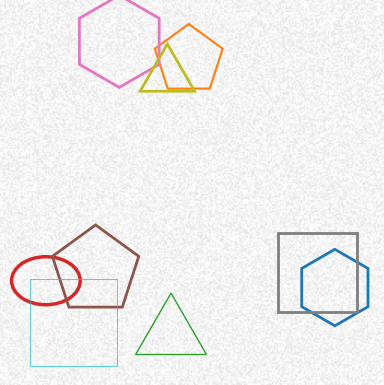[{"shape": "hexagon", "thickness": 2, "radius": 0.5, "center": [0.87, 0.253]}, {"shape": "pentagon", "thickness": 1.5, "radius": 0.46, "center": [0.49, 0.845]}, {"shape": "triangle", "thickness": 1, "radius": 0.53, "center": [0.444, 0.132]}, {"shape": "oval", "thickness": 2.5, "radius": 0.45, "center": [0.119, 0.271]}, {"shape": "pentagon", "thickness": 2, "radius": 0.59, "center": [0.248, 0.298]}, {"shape": "hexagon", "thickness": 2, "radius": 0.6, "center": [0.31, 0.893]}, {"shape": "square", "thickness": 2, "radius": 0.51, "center": [0.826, 0.293]}, {"shape": "triangle", "thickness": 2, "radius": 0.41, "center": [0.435, 0.804]}, {"shape": "square", "thickness": 0.5, "radius": 0.57, "center": [0.191, 0.161]}]